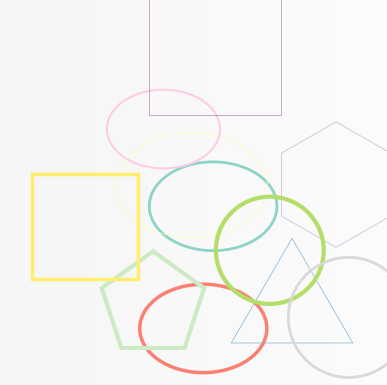[{"shape": "oval", "thickness": 2, "radius": 0.82, "center": [0.55, 0.464]}, {"shape": "oval", "thickness": 0.5, "radius": 0.98, "center": [0.495, 0.519]}, {"shape": "hexagon", "thickness": 0.5, "radius": 0.82, "center": [0.867, 0.52]}, {"shape": "oval", "thickness": 2.5, "radius": 0.82, "center": [0.525, 0.147]}, {"shape": "triangle", "thickness": 0.5, "radius": 0.91, "center": [0.754, 0.2]}, {"shape": "circle", "thickness": 3, "radius": 0.7, "center": [0.696, 0.35]}, {"shape": "oval", "thickness": 1.5, "radius": 0.73, "center": [0.422, 0.665]}, {"shape": "circle", "thickness": 2, "radius": 0.78, "center": [0.9, 0.176]}, {"shape": "square", "thickness": 0.5, "radius": 0.85, "center": [0.556, 0.871]}, {"shape": "pentagon", "thickness": 3, "radius": 0.69, "center": [0.395, 0.209]}, {"shape": "square", "thickness": 2.5, "radius": 0.68, "center": [0.219, 0.411]}]